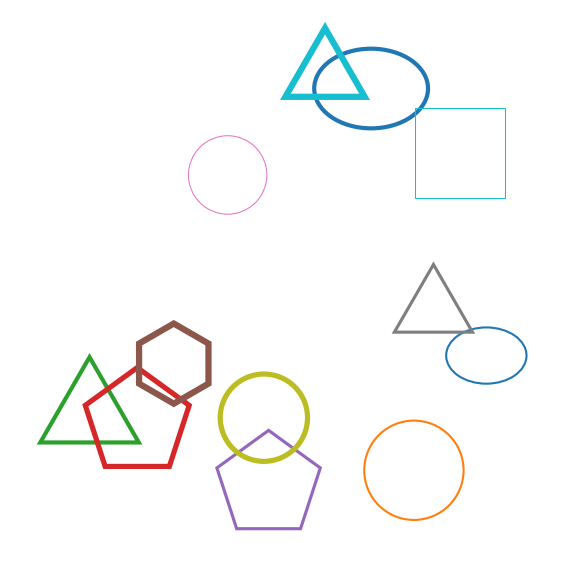[{"shape": "oval", "thickness": 2, "radius": 0.49, "center": [0.643, 0.846]}, {"shape": "oval", "thickness": 1, "radius": 0.35, "center": [0.842, 0.383]}, {"shape": "circle", "thickness": 1, "radius": 0.43, "center": [0.717, 0.185]}, {"shape": "triangle", "thickness": 2, "radius": 0.49, "center": [0.155, 0.282]}, {"shape": "pentagon", "thickness": 2.5, "radius": 0.47, "center": [0.238, 0.268]}, {"shape": "pentagon", "thickness": 1.5, "radius": 0.47, "center": [0.465, 0.16]}, {"shape": "hexagon", "thickness": 3, "radius": 0.35, "center": [0.301, 0.37]}, {"shape": "circle", "thickness": 0.5, "radius": 0.34, "center": [0.394, 0.696]}, {"shape": "triangle", "thickness": 1.5, "radius": 0.39, "center": [0.751, 0.463]}, {"shape": "circle", "thickness": 2.5, "radius": 0.38, "center": [0.457, 0.276]}, {"shape": "triangle", "thickness": 3, "radius": 0.4, "center": [0.563, 0.871]}, {"shape": "square", "thickness": 0.5, "radius": 0.39, "center": [0.796, 0.735]}]